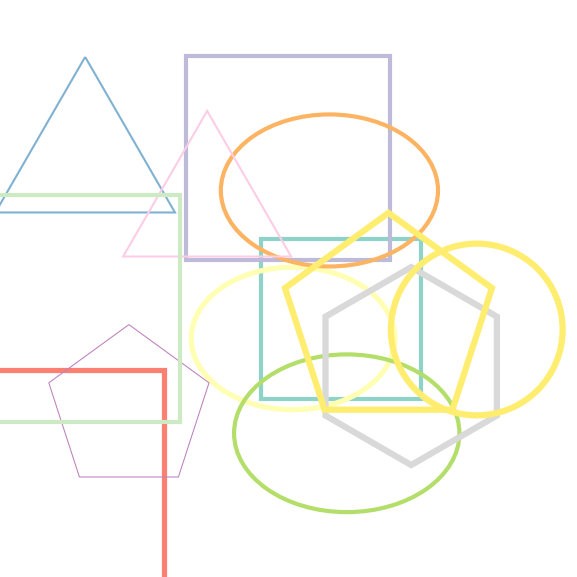[{"shape": "square", "thickness": 2, "radius": 0.69, "center": [0.591, 0.447]}, {"shape": "oval", "thickness": 2.5, "radius": 0.88, "center": [0.507, 0.413]}, {"shape": "square", "thickness": 2, "radius": 0.89, "center": [0.499, 0.725]}, {"shape": "square", "thickness": 2.5, "radius": 0.92, "center": [0.101, 0.175]}, {"shape": "triangle", "thickness": 1, "radius": 0.9, "center": [0.147, 0.721]}, {"shape": "oval", "thickness": 2, "radius": 0.94, "center": [0.57, 0.669]}, {"shape": "oval", "thickness": 2, "radius": 0.98, "center": [0.6, 0.249]}, {"shape": "triangle", "thickness": 1, "radius": 0.84, "center": [0.359, 0.639]}, {"shape": "hexagon", "thickness": 3, "radius": 0.86, "center": [0.712, 0.365]}, {"shape": "pentagon", "thickness": 0.5, "radius": 0.73, "center": [0.223, 0.291]}, {"shape": "square", "thickness": 2, "radius": 0.98, "center": [0.115, 0.465]}, {"shape": "pentagon", "thickness": 3, "radius": 0.94, "center": [0.673, 0.442]}, {"shape": "circle", "thickness": 3, "radius": 0.74, "center": [0.826, 0.429]}]